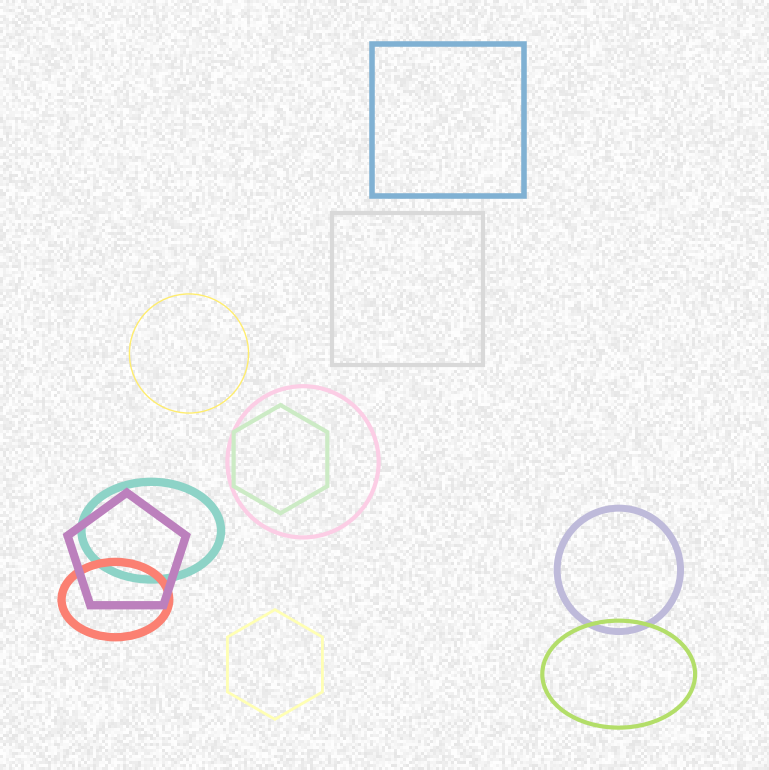[{"shape": "oval", "thickness": 3, "radius": 0.45, "center": [0.196, 0.311]}, {"shape": "hexagon", "thickness": 1, "radius": 0.36, "center": [0.357, 0.137]}, {"shape": "circle", "thickness": 2.5, "radius": 0.4, "center": [0.804, 0.26]}, {"shape": "oval", "thickness": 3, "radius": 0.35, "center": [0.15, 0.221]}, {"shape": "square", "thickness": 2, "radius": 0.49, "center": [0.581, 0.844]}, {"shape": "oval", "thickness": 1.5, "radius": 0.5, "center": [0.804, 0.124]}, {"shape": "circle", "thickness": 1.5, "radius": 0.49, "center": [0.394, 0.4]}, {"shape": "square", "thickness": 1.5, "radius": 0.49, "center": [0.529, 0.625]}, {"shape": "pentagon", "thickness": 3, "radius": 0.4, "center": [0.165, 0.279]}, {"shape": "hexagon", "thickness": 1.5, "radius": 0.35, "center": [0.364, 0.404]}, {"shape": "circle", "thickness": 0.5, "radius": 0.39, "center": [0.245, 0.541]}]